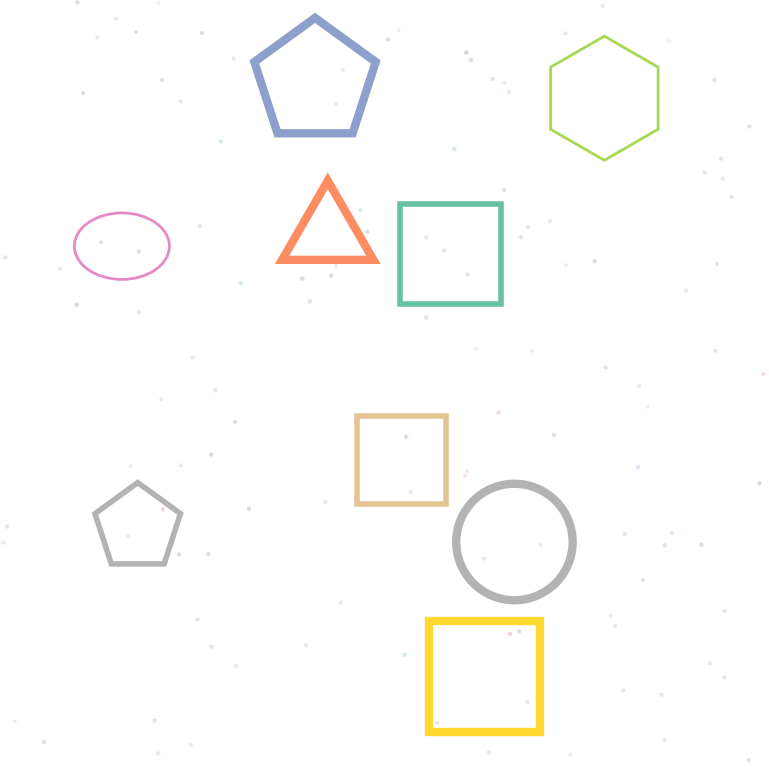[{"shape": "square", "thickness": 2, "radius": 0.33, "center": [0.585, 0.67]}, {"shape": "triangle", "thickness": 3, "radius": 0.34, "center": [0.426, 0.697]}, {"shape": "pentagon", "thickness": 3, "radius": 0.41, "center": [0.409, 0.894]}, {"shape": "oval", "thickness": 1, "radius": 0.31, "center": [0.158, 0.68]}, {"shape": "hexagon", "thickness": 1, "radius": 0.4, "center": [0.785, 0.872]}, {"shape": "square", "thickness": 3, "radius": 0.36, "center": [0.629, 0.122]}, {"shape": "square", "thickness": 2, "radius": 0.29, "center": [0.521, 0.402]}, {"shape": "pentagon", "thickness": 2, "radius": 0.29, "center": [0.179, 0.315]}, {"shape": "circle", "thickness": 3, "radius": 0.38, "center": [0.668, 0.296]}]